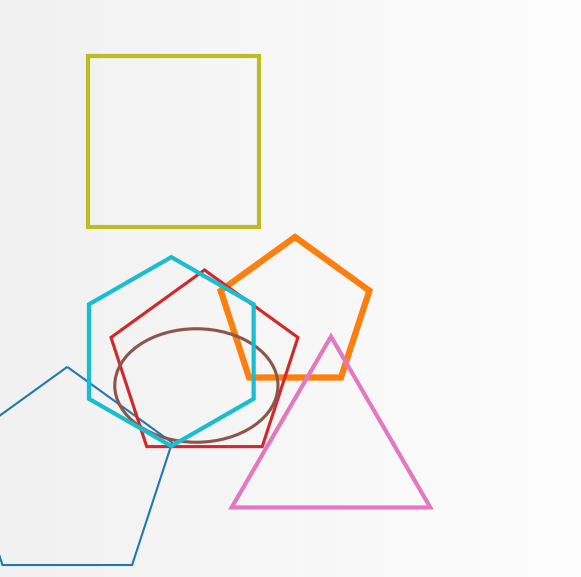[{"shape": "pentagon", "thickness": 1, "radius": 0.95, "center": [0.116, 0.174]}, {"shape": "pentagon", "thickness": 3, "radius": 0.67, "center": [0.508, 0.454]}, {"shape": "pentagon", "thickness": 1.5, "radius": 0.85, "center": [0.352, 0.363]}, {"shape": "oval", "thickness": 1.5, "radius": 0.7, "center": [0.338, 0.332]}, {"shape": "triangle", "thickness": 2, "radius": 0.99, "center": [0.569, 0.219]}, {"shape": "square", "thickness": 2, "radius": 0.74, "center": [0.298, 0.754]}, {"shape": "hexagon", "thickness": 2, "radius": 0.82, "center": [0.295, 0.39]}]